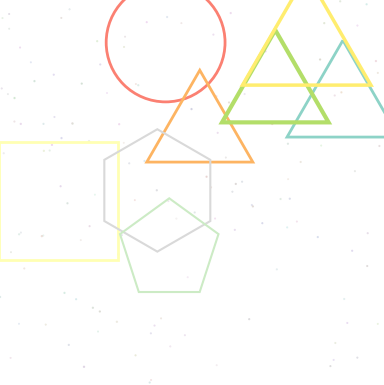[{"shape": "triangle", "thickness": 2, "radius": 0.84, "center": [0.891, 0.728]}, {"shape": "square", "thickness": 2, "radius": 0.77, "center": [0.152, 0.478]}, {"shape": "circle", "thickness": 2, "radius": 0.77, "center": [0.43, 0.89]}, {"shape": "triangle", "thickness": 2, "radius": 0.8, "center": [0.519, 0.659]}, {"shape": "triangle", "thickness": 3, "radius": 0.8, "center": [0.715, 0.762]}, {"shape": "hexagon", "thickness": 1.5, "radius": 0.79, "center": [0.409, 0.505]}, {"shape": "pentagon", "thickness": 1.5, "radius": 0.67, "center": [0.44, 0.35]}, {"shape": "triangle", "thickness": 2.5, "radius": 0.96, "center": [0.797, 0.875]}]